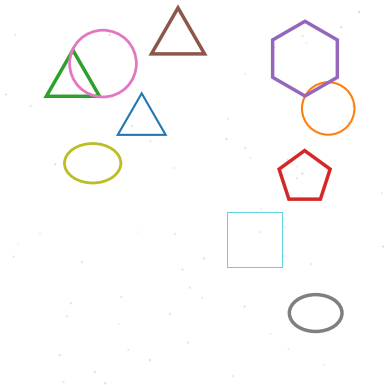[{"shape": "triangle", "thickness": 1.5, "radius": 0.36, "center": [0.368, 0.686]}, {"shape": "circle", "thickness": 1.5, "radius": 0.34, "center": [0.853, 0.718]}, {"shape": "triangle", "thickness": 2.5, "radius": 0.4, "center": [0.189, 0.79]}, {"shape": "pentagon", "thickness": 2.5, "radius": 0.35, "center": [0.791, 0.539]}, {"shape": "hexagon", "thickness": 2.5, "radius": 0.49, "center": [0.792, 0.848]}, {"shape": "triangle", "thickness": 2.5, "radius": 0.4, "center": [0.462, 0.9]}, {"shape": "circle", "thickness": 2, "radius": 0.43, "center": [0.268, 0.835]}, {"shape": "oval", "thickness": 2.5, "radius": 0.34, "center": [0.82, 0.187]}, {"shape": "oval", "thickness": 2, "radius": 0.37, "center": [0.241, 0.576]}, {"shape": "square", "thickness": 0.5, "radius": 0.36, "center": [0.662, 0.378]}]